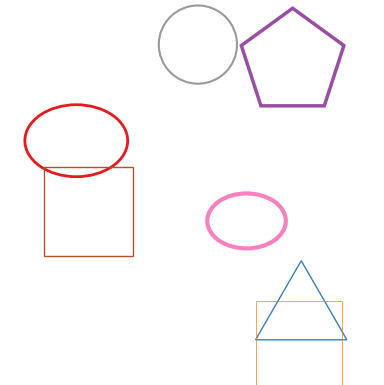[{"shape": "oval", "thickness": 2, "radius": 0.67, "center": [0.198, 0.635]}, {"shape": "triangle", "thickness": 1, "radius": 0.68, "center": [0.782, 0.186]}, {"shape": "pentagon", "thickness": 2.5, "radius": 0.7, "center": [0.76, 0.838]}, {"shape": "square", "thickness": 0.5, "radius": 0.55, "center": [0.777, 0.108]}, {"shape": "square", "thickness": 1, "radius": 0.58, "center": [0.23, 0.451]}, {"shape": "oval", "thickness": 3, "radius": 0.51, "center": [0.64, 0.426]}, {"shape": "circle", "thickness": 1.5, "radius": 0.51, "center": [0.514, 0.884]}]